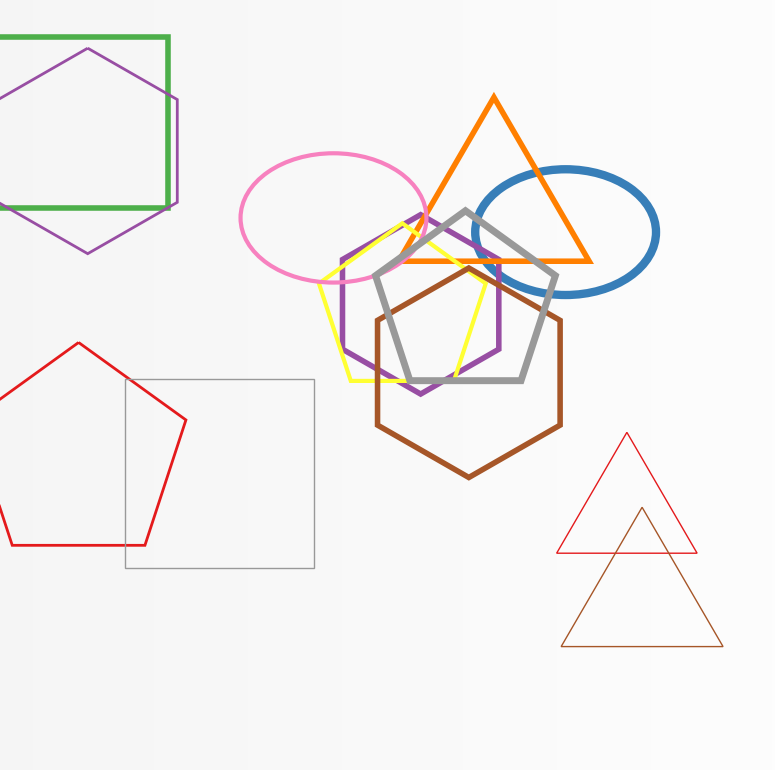[{"shape": "pentagon", "thickness": 1, "radius": 0.73, "center": [0.101, 0.41]}, {"shape": "triangle", "thickness": 0.5, "radius": 0.52, "center": [0.809, 0.334]}, {"shape": "oval", "thickness": 3, "radius": 0.58, "center": [0.73, 0.699]}, {"shape": "square", "thickness": 2, "radius": 0.56, "center": [0.106, 0.841]}, {"shape": "hexagon", "thickness": 1, "radius": 0.67, "center": [0.113, 0.804]}, {"shape": "hexagon", "thickness": 2, "radius": 0.58, "center": [0.543, 0.605]}, {"shape": "triangle", "thickness": 2, "radius": 0.71, "center": [0.637, 0.732]}, {"shape": "pentagon", "thickness": 1.5, "radius": 0.57, "center": [0.519, 0.597]}, {"shape": "triangle", "thickness": 0.5, "radius": 0.6, "center": [0.829, 0.221]}, {"shape": "hexagon", "thickness": 2, "radius": 0.68, "center": [0.605, 0.516]}, {"shape": "oval", "thickness": 1.5, "radius": 0.6, "center": [0.43, 0.717]}, {"shape": "square", "thickness": 0.5, "radius": 0.61, "center": [0.283, 0.385]}, {"shape": "pentagon", "thickness": 2.5, "radius": 0.61, "center": [0.601, 0.604]}]